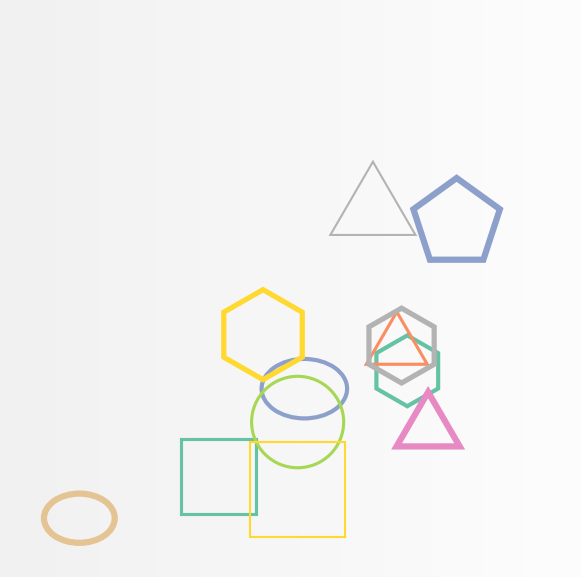[{"shape": "square", "thickness": 1.5, "radius": 0.32, "center": [0.375, 0.174]}, {"shape": "hexagon", "thickness": 2, "radius": 0.31, "center": [0.701, 0.357]}, {"shape": "triangle", "thickness": 1.5, "radius": 0.3, "center": [0.683, 0.399]}, {"shape": "oval", "thickness": 2, "radius": 0.37, "center": [0.524, 0.326]}, {"shape": "pentagon", "thickness": 3, "radius": 0.39, "center": [0.786, 0.613]}, {"shape": "triangle", "thickness": 3, "radius": 0.31, "center": [0.737, 0.257]}, {"shape": "circle", "thickness": 1.5, "radius": 0.4, "center": [0.512, 0.268]}, {"shape": "hexagon", "thickness": 2.5, "radius": 0.39, "center": [0.453, 0.42]}, {"shape": "square", "thickness": 1, "radius": 0.41, "center": [0.512, 0.152]}, {"shape": "oval", "thickness": 3, "radius": 0.3, "center": [0.137, 0.102]}, {"shape": "hexagon", "thickness": 2.5, "radius": 0.32, "center": [0.691, 0.401]}, {"shape": "triangle", "thickness": 1, "radius": 0.42, "center": [0.642, 0.635]}]